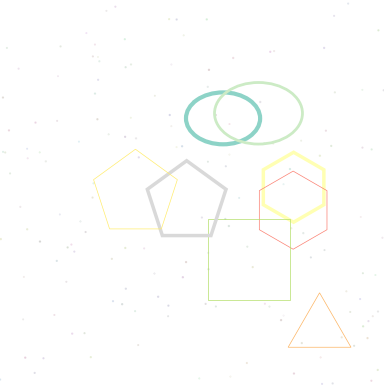[{"shape": "oval", "thickness": 3, "radius": 0.48, "center": [0.579, 0.693]}, {"shape": "hexagon", "thickness": 2.5, "radius": 0.45, "center": [0.763, 0.514]}, {"shape": "hexagon", "thickness": 0.5, "radius": 0.51, "center": [0.761, 0.454]}, {"shape": "triangle", "thickness": 0.5, "radius": 0.47, "center": [0.83, 0.145]}, {"shape": "square", "thickness": 0.5, "radius": 0.53, "center": [0.647, 0.326]}, {"shape": "pentagon", "thickness": 2.5, "radius": 0.54, "center": [0.485, 0.475]}, {"shape": "oval", "thickness": 2, "radius": 0.57, "center": [0.671, 0.706]}, {"shape": "pentagon", "thickness": 0.5, "radius": 0.57, "center": [0.352, 0.498]}]